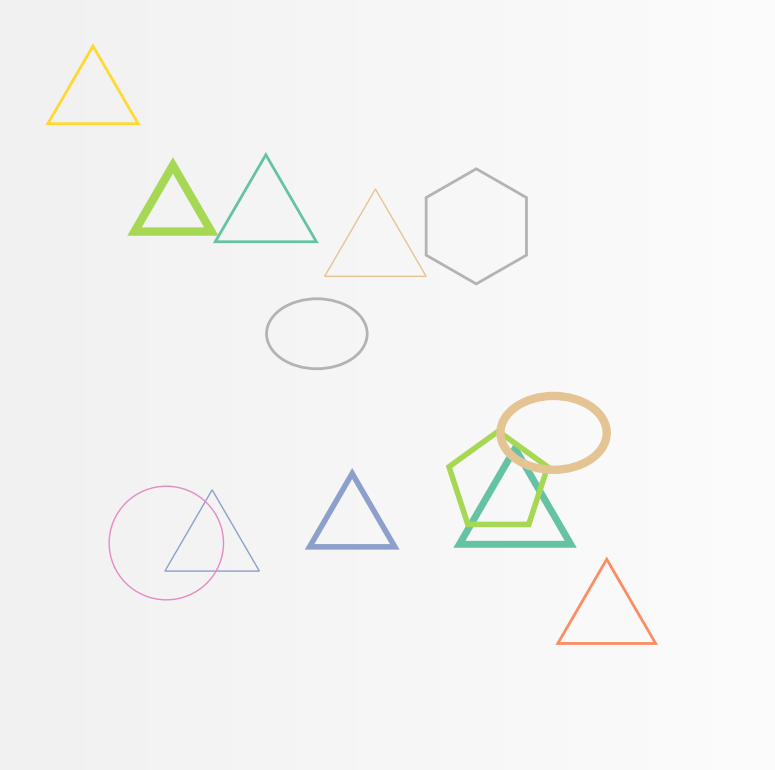[{"shape": "triangle", "thickness": 2.5, "radius": 0.41, "center": [0.665, 0.335]}, {"shape": "triangle", "thickness": 1, "radius": 0.38, "center": [0.343, 0.724]}, {"shape": "triangle", "thickness": 1, "radius": 0.36, "center": [0.783, 0.201]}, {"shape": "triangle", "thickness": 0.5, "radius": 0.35, "center": [0.274, 0.294]}, {"shape": "triangle", "thickness": 2, "radius": 0.32, "center": [0.454, 0.322]}, {"shape": "circle", "thickness": 0.5, "radius": 0.37, "center": [0.215, 0.295]}, {"shape": "pentagon", "thickness": 2, "radius": 0.33, "center": [0.643, 0.373]}, {"shape": "triangle", "thickness": 3, "radius": 0.29, "center": [0.223, 0.728]}, {"shape": "triangle", "thickness": 1, "radius": 0.34, "center": [0.12, 0.873]}, {"shape": "oval", "thickness": 3, "radius": 0.34, "center": [0.714, 0.438]}, {"shape": "triangle", "thickness": 0.5, "radius": 0.38, "center": [0.484, 0.679]}, {"shape": "hexagon", "thickness": 1, "radius": 0.37, "center": [0.615, 0.706]}, {"shape": "oval", "thickness": 1, "radius": 0.32, "center": [0.409, 0.567]}]